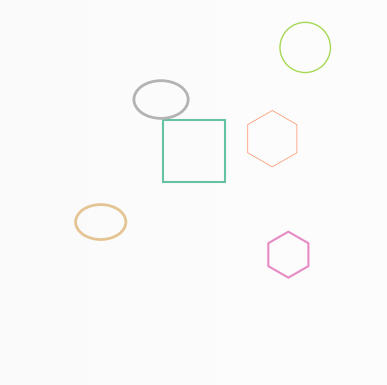[{"shape": "square", "thickness": 1.5, "radius": 0.4, "center": [0.5, 0.608]}, {"shape": "hexagon", "thickness": 0.5, "radius": 0.37, "center": [0.703, 0.64]}, {"shape": "hexagon", "thickness": 1.5, "radius": 0.3, "center": [0.744, 0.339]}, {"shape": "circle", "thickness": 1, "radius": 0.33, "center": [0.788, 0.877]}, {"shape": "oval", "thickness": 2, "radius": 0.32, "center": [0.26, 0.423]}, {"shape": "oval", "thickness": 2, "radius": 0.35, "center": [0.416, 0.741]}]